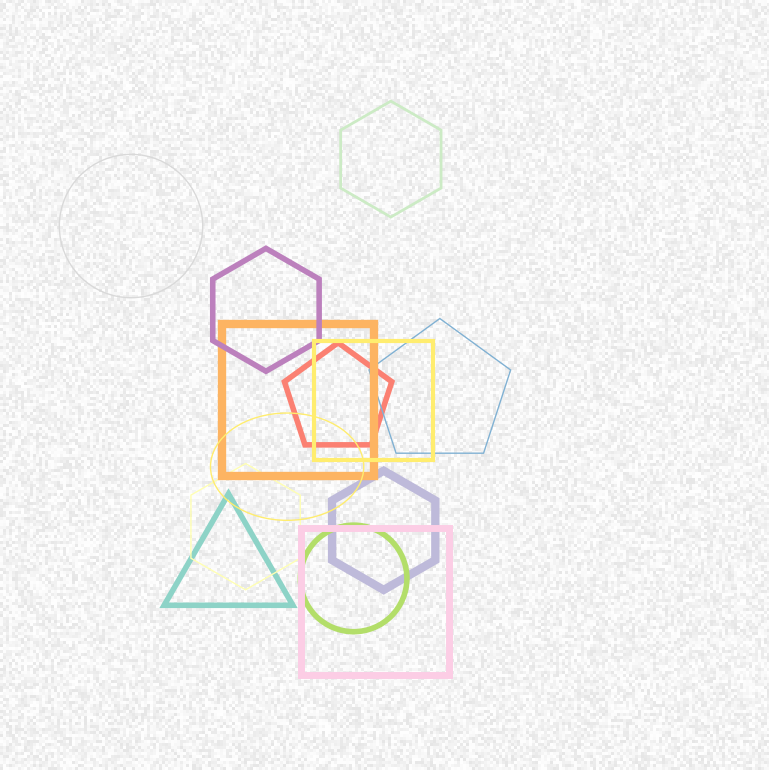[{"shape": "triangle", "thickness": 2, "radius": 0.48, "center": [0.297, 0.262]}, {"shape": "hexagon", "thickness": 0.5, "radius": 0.41, "center": [0.319, 0.316]}, {"shape": "hexagon", "thickness": 3, "radius": 0.39, "center": [0.498, 0.311]}, {"shape": "pentagon", "thickness": 2, "radius": 0.37, "center": [0.439, 0.482]}, {"shape": "pentagon", "thickness": 0.5, "radius": 0.48, "center": [0.571, 0.49]}, {"shape": "square", "thickness": 3, "radius": 0.49, "center": [0.387, 0.48]}, {"shape": "circle", "thickness": 2, "radius": 0.35, "center": [0.459, 0.249]}, {"shape": "square", "thickness": 2.5, "radius": 0.48, "center": [0.487, 0.219]}, {"shape": "circle", "thickness": 0.5, "radius": 0.47, "center": [0.17, 0.706]}, {"shape": "hexagon", "thickness": 2, "radius": 0.4, "center": [0.345, 0.598]}, {"shape": "hexagon", "thickness": 1, "radius": 0.38, "center": [0.508, 0.793]}, {"shape": "oval", "thickness": 0.5, "radius": 0.5, "center": [0.373, 0.394]}, {"shape": "square", "thickness": 1.5, "radius": 0.39, "center": [0.485, 0.479]}]